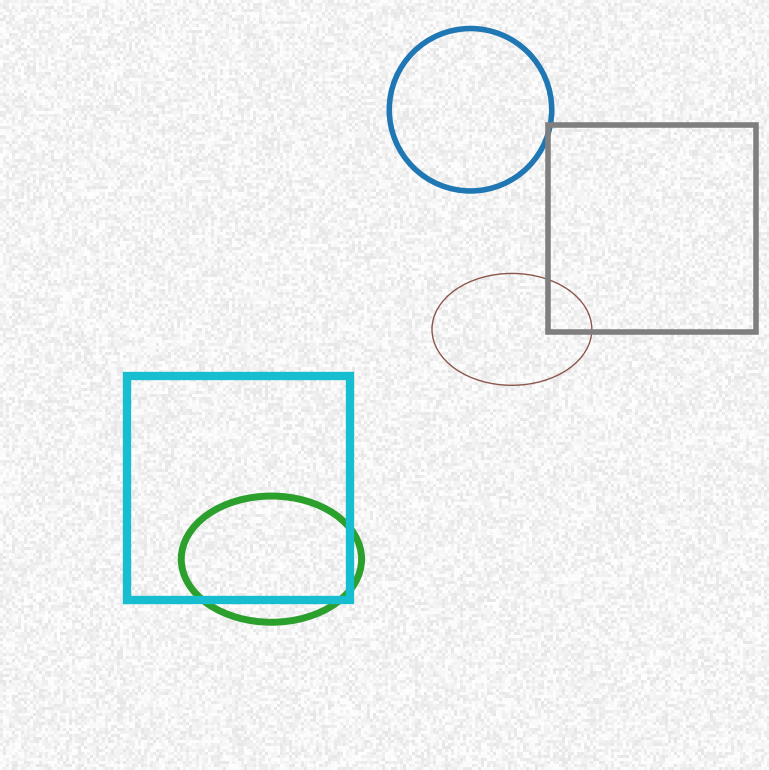[{"shape": "circle", "thickness": 2, "radius": 0.53, "center": [0.611, 0.857]}, {"shape": "oval", "thickness": 2.5, "radius": 0.59, "center": [0.353, 0.274]}, {"shape": "oval", "thickness": 0.5, "radius": 0.52, "center": [0.665, 0.572]}, {"shape": "square", "thickness": 2, "radius": 0.67, "center": [0.847, 0.703]}, {"shape": "square", "thickness": 3, "radius": 0.73, "center": [0.31, 0.367]}]